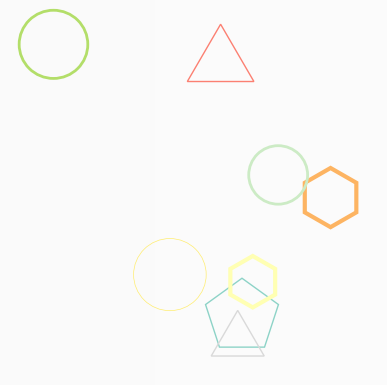[{"shape": "pentagon", "thickness": 1, "radius": 0.49, "center": [0.624, 0.178]}, {"shape": "hexagon", "thickness": 3, "radius": 0.33, "center": [0.652, 0.268]}, {"shape": "triangle", "thickness": 1, "radius": 0.5, "center": [0.569, 0.838]}, {"shape": "hexagon", "thickness": 3, "radius": 0.38, "center": [0.853, 0.487]}, {"shape": "circle", "thickness": 2, "radius": 0.44, "center": [0.138, 0.885]}, {"shape": "triangle", "thickness": 1, "radius": 0.39, "center": [0.613, 0.115]}, {"shape": "circle", "thickness": 2, "radius": 0.38, "center": [0.718, 0.546]}, {"shape": "circle", "thickness": 0.5, "radius": 0.47, "center": [0.438, 0.287]}]